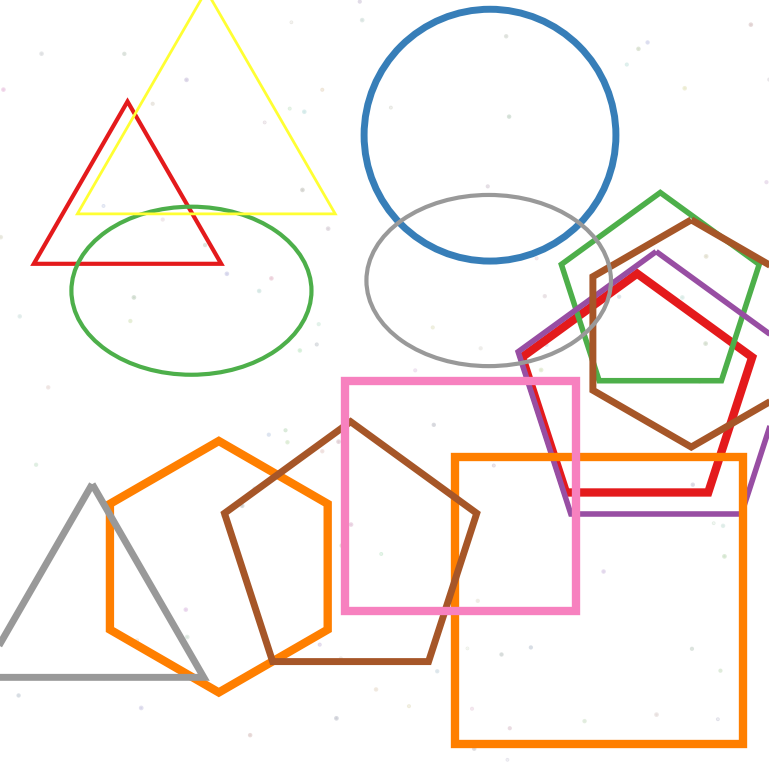[{"shape": "pentagon", "thickness": 3, "radius": 0.79, "center": [0.827, 0.488]}, {"shape": "triangle", "thickness": 1.5, "radius": 0.7, "center": [0.166, 0.728]}, {"shape": "circle", "thickness": 2.5, "radius": 0.82, "center": [0.636, 0.824]}, {"shape": "oval", "thickness": 1.5, "radius": 0.78, "center": [0.249, 0.622]}, {"shape": "pentagon", "thickness": 2, "radius": 0.68, "center": [0.858, 0.615]}, {"shape": "pentagon", "thickness": 2, "radius": 0.94, "center": [0.852, 0.485]}, {"shape": "hexagon", "thickness": 3, "radius": 0.82, "center": [0.284, 0.264]}, {"shape": "square", "thickness": 3, "radius": 0.93, "center": [0.778, 0.22]}, {"shape": "triangle", "thickness": 1, "radius": 0.97, "center": [0.268, 0.819]}, {"shape": "pentagon", "thickness": 2.5, "radius": 0.86, "center": [0.455, 0.28]}, {"shape": "hexagon", "thickness": 2.5, "radius": 0.74, "center": [0.898, 0.567]}, {"shape": "square", "thickness": 3, "radius": 0.75, "center": [0.598, 0.356]}, {"shape": "oval", "thickness": 1.5, "radius": 0.79, "center": [0.635, 0.636]}, {"shape": "triangle", "thickness": 2.5, "radius": 0.84, "center": [0.12, 0.204]}]